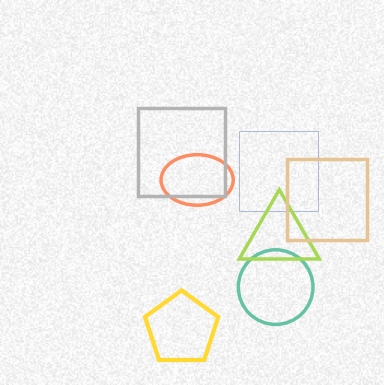[{"shape": "circle", "thickness": 2.5, "radius": 0.48, "center": [0.716, 0.254]}, {"shape": "oval", "thickness": 2.5, "radius": 0.47, "center": [0.512, 0.533]}, {"shape": "square", "thickness": 0.5, "radius": 0.52, "center": [0.723, 0.556]}, {"shape": "triangle", "thickness": 2.5, "radius": 0.6, "center": [0.725, 0.387]}, {"shape": "pentagon", "thickness": 3, "radius": 0.5, "center": [0.472, 0.146]}, {"shape": "square", "thickness": 2.5, "radius": 0.52, "center": [0.849, 0.481]}, {"shape": "square", "thickness": 2.5, "radius": 0.57, "center": [0.472, 0.605]}]